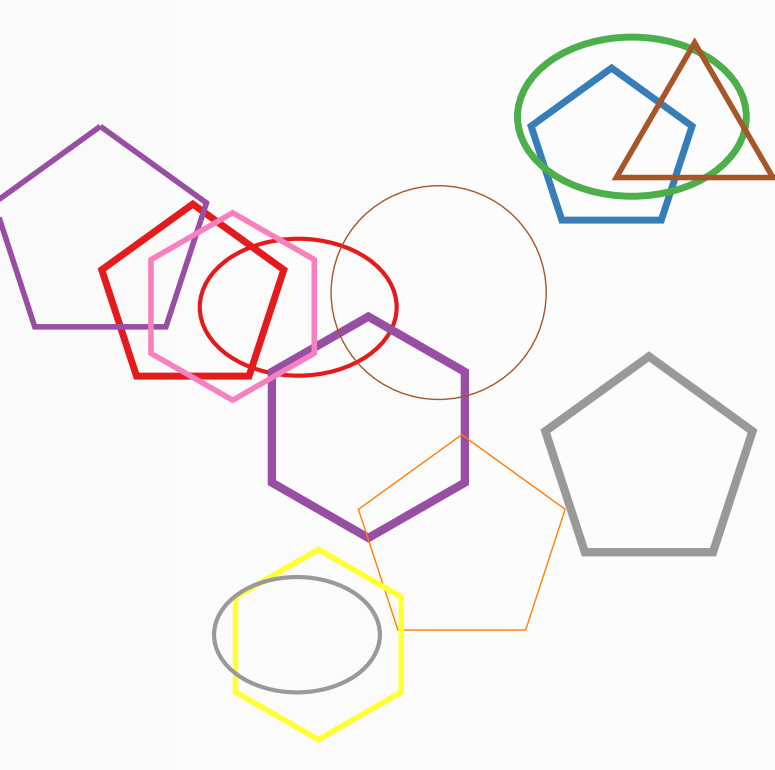[{"shape": "pentagon", "thickness": 2.5, "radius": 0.62, "center": [0.249, 0.611]}, {"shape": "oval", "thickness": 1.5, "radius": 0.64, "center": [0.385, 0.601]}, {"shape": "pentagon", "thickness": 2.5, "radius": 0.55, "center": [0.789, 0.802]}, {"shape": "oval", "thickness": 2.5, "radius": 0.74, "center": [0.815, 0.848]}, {"shape": "pentagon", "thickness": 2, "radius": 0.72, "center": [0.129, 0.692]}, {"shape": "hexagon", "thickness": 3, "radius": 0.72, "center": [0.475, 0.445]}, {"shape": "pentagon", "thickness": 0.5, "radius": 0.7, "center": [0.596, 0.295]}, {"shape": "hexagon", "thickness": 2, "radius": 0.62, "center": [0.411, 0.163]}, {"shape": "triangle", "thickness": 2, "radius": 0.58, "center": [0.896, 0.828]}, {"shape": "circle", "thickness": 0.5, "radius": 0.69, "center": [0.566, 0.62]}, {"shape": "hexagon", "thickness": 2, "radius": 0.61, "center": [0.3, 0.602]}, {"shape": "pentagon", "thickness": 3, "radius": 0.7, "center": [0.837, 0.397]}, {"shape": "oval", "thickness": 1.5, "radius": 0.54, "center": [0.383, 0.176]}]